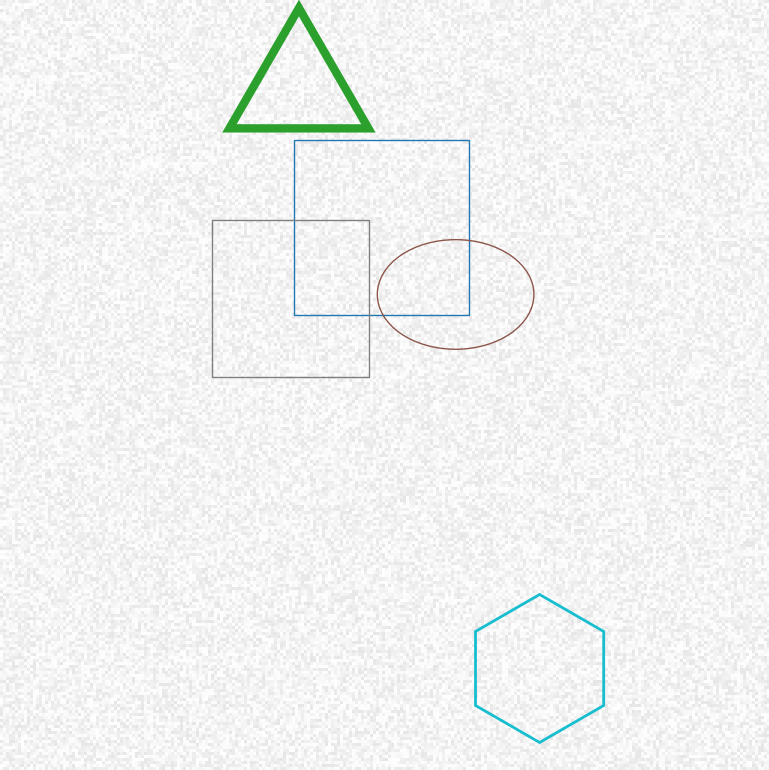[{"shape": "square", "thickness": 0.5, "radius": 0.57, "center": [0.495, 0.705]}, {"shape": "triangle", "thickness": 3, "radius": 0.52, "center": [0.388, 0.885]}, {"shape": "oval", "thickness": 0.5, "radius": 0.51, "center": [0.592, 0.618]}, {"shape": "square", "thickness": 0.5, "radius": 0.51, "center": [0.377, 0.612]}, {"shape": "hexagon", "thickness": 1, "radius": 0.48, "center": [0.701, 0.132]}]